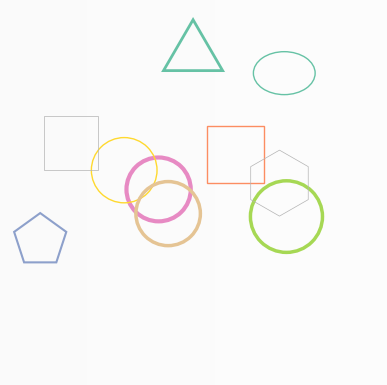[{"shape": "triangle", "thickness": 2, "radius": 0.44, "center": [0.498, 0.861]}, {"shape": "oval", "thickness": 1, "radius": 0.4, "center": [0.734, 0.81]}, {"shape": "square", "thickness": 1, "radius": 0.37, "center": [0.608, 0.599]}, {"shape": "pentagon", "thickness": 1.5, "radius": 0.35, "center": [0.104, 0.376]}, {"shape": "circle", "thickness": 3, "radius": 0.41, "center": [0.409, 0.508]}, {"shape": "circle", "thickness": 2.5, "radius": 0.46, "center": [0.739, 0.437]}, {"shape": "circle", "thickness": 1, "radius": 0.42, "center": [0.32, 0.558]}, {"shape": "circle", "thickness": 2.5, "radius": 0.42, "center": [0.434, 0.445]}, {"shape": "hexagon", "thickness": 0.5, "radius": 0.43, "center": [0.721, 0.524]}, {"shape": "square", "thickness": 0.5, "radius": 0.35, "center": [0.183, 0.628]}]